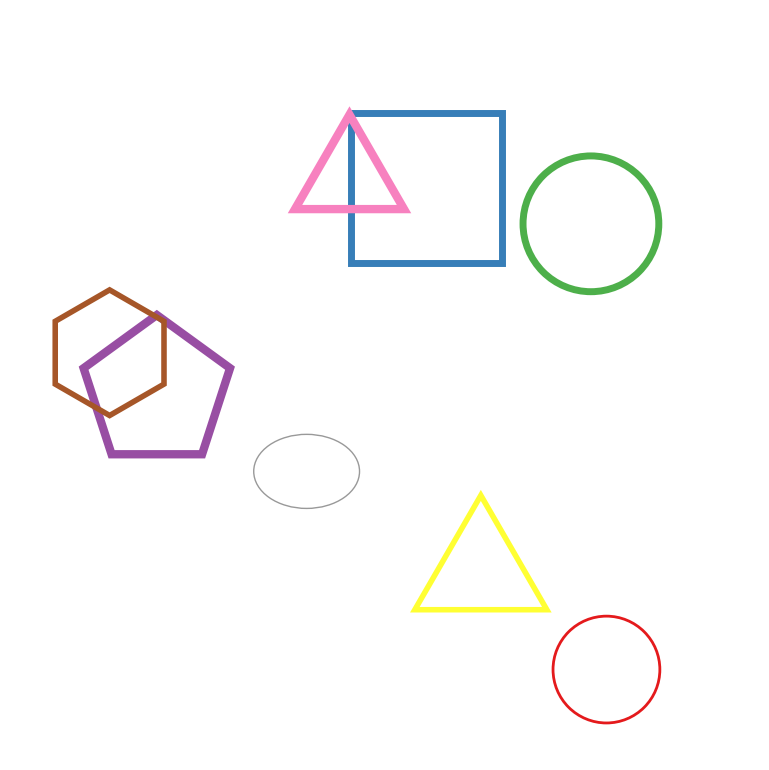[{"shape": "circle", "thickness": 1, "radius": 0.35, "center": [0.788, 0.13]}, {"shape": "square", "thickness": 2.5, "radius": 0.49, "center": [0.554, 0.756]}, {"shape": "circle", "thickness": 2.5, "radius": 0.44, "center": [0.767, 0.709]}, {"shape": "pentagon", "thickness": 3, "radius": 0.5, "center": [0.204, 0.491]}, {"shape": "triangle", "thickness": 2, "radius": 0.49, "center": [0.624, 0.258]}, {"shape": "hexagon", "thickness": 2, "radius": 0.41, "center": [0.142, 0.542]}, {"shape": "triangle", "thickness": 3, "radius": 0.41, "center": [0.454, 0.769]}, {"shape": "oval", "thickness": 0.5, "radius": 0.34, "center": [0.398, 0.388]}]